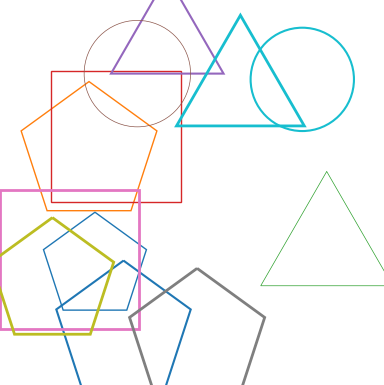[{"shape": "pentagon", "thickness": 1, "radius": 0.7, "center": [0.247, 0.308]}, {"shape": "pentagon", "thickness": 1.5, "radius": 0.92, "center": [0.321, 0.14]}, {"shape": "pentagon", "thickness": 1, "radius": 0.93, "center": [0.231, 0.603]}, {"shape": "triangle", "thickness": 0.5, "radius": 0.99, "center": [0.849, 0.357]}, {"shape": "square", "thickness": 1, "radius": 0.85, "center": [0.301, 0.646]}, {"shape": "triangle", "thickness": 1.5, "radius": 0.84, "center": [0.435, 0.893]}, {"shape": "circle", "thickness": 0.5, "radius": 0.69, "center": [0.357, 0.809]}, {"shape": "square", "thickness": 2, "radius": 0.9, "center": [0.18, 0.325]}, {"shape": "pentagon", "thickness": 2, "radius": 0.92, "center": [0.512, 0.118]}, {"shape": "pentagon", "thickness": 2, "radius": 0.84, "center": [0.136, 0.267]}, {"shape": "circle", "thickness": 1.5, "radius": 0.67, "center": [0.785, 0.794]}, {"shape": "triangle", "thickness": 2, "radius": 0.96, "center": [0.624, 0.769]}]